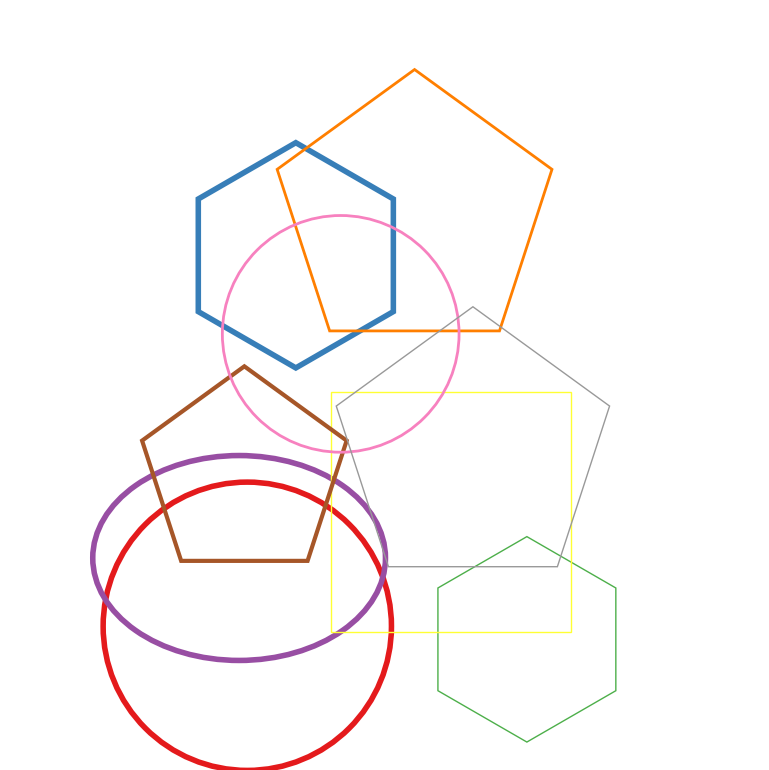[{"shape": "circle", "thickness": 2, "radius": 0.94, "center": [0.321, 0.187]}, {"shape": "hexagon", "thickness": 2, "radius": 0.73, "center": [0.384, 0.668]}, {"shape": "hexagon", "thickness": 0.5, "radius": 0.67, "center": [0.684, 0.17]}, {"shape": "oval", "thickness": 2, "radius": 0.95, "center": [0.311, 0.275]}, {"shape": "pentagon", "thickness": 1, "radius": 0.94, "center": [0.538, 0.722]}, {"shape": "square", "thickness": 0.5, "radius": 0.78, "center": [0.585, 0.335]}, {"shape": "pentagon", "thickness": 1.5, "radius": 0.7, "center": [0.317, 0.385]}, {"shape": "circle", "thickness": 1, "radius": 0.77, "center": [0.442, 0.566]}, {"shape": "pentagon", "thickness": 0.5, "radius": 0.93, "center": [0.614, 0.415]}]